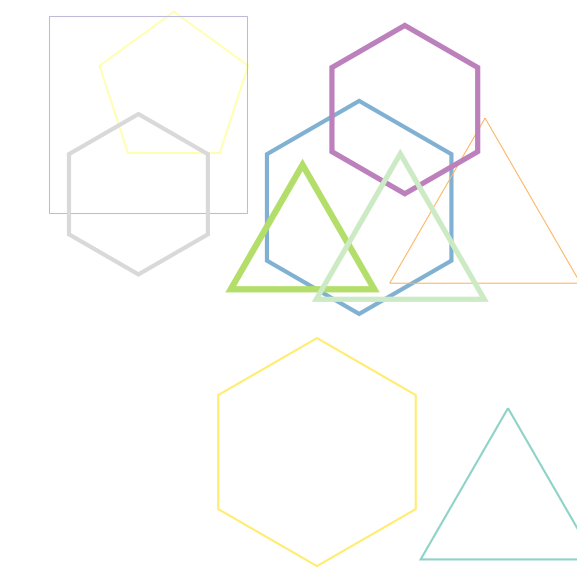[{"shape": "triangle", "thickness": 1, "radius": 0.87, "center": [0.88, 0.118]}, {"shape": "pentagon", "thickness": 1, "radius": 0.68, "center": [0.301, 0.844]}, {"shape": "square", "thickness": 0.5, "radius": 0.85, "center": [0.256, 0.8]}, {"shape": "hexagon", "thickness": 2, "radius": 0.92, "center": [0.622, 0.64]}, {"shape": "triangle", "thickness": 0.5, "radius": 0.95, "center": [0.84, 0.604]}, {"shape": "triangle", "thickness": 3, "radius": 0.72, "center": [0.524, 0.57]}, {"shape": "hexagon", "thickness": 2, "radius": 0.69, "center": [0.24, 0.663]}, {"shape": "hexagon", "thickness": 2.5, "radius": 0.73, "center": [0.701, 0.809]}, {"shape": "triangle", "thickness": 2.5, "radius": 0.84, "center": [0.693, 0.565]}, {"shape": "hexagon", "thickness": 1, "radius": 0.99, "center": [0.549, 0.216]}]